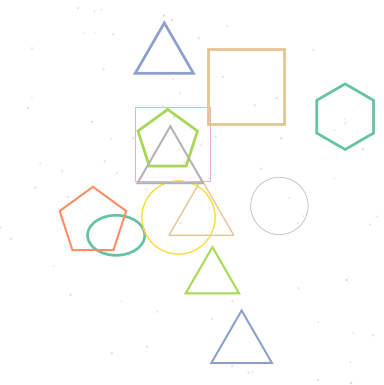[{"shape": "hexagon", "thickness": 2, "radius": 0.43, "center": [0.896, 0.697]}, {"shape": "oval", "thickness": 2, "radius": 0.37, "center": [0.302, 0.389]}, {"shape": "pentagon", "thickness": 1.5, "radius": 0.45, "center": [0.241, 0.424]}, {"shape": "triangle", "thickness": 2, "radius": 0.44, "center": [0.427, 0.853]}, {"shape": "triangle", "thickness": 1.5, "radius": 0.45, "center": [0.628, 0.103]}, {"shape": "square", "thickness": 0.5, "radius": 0.48, "center": [0.448, 0.625]}, {"shape": "triangle", "thickness": 1.5, "radius": 0.4, "center": [0.552, 0.278]}, {"shape": "pentagon", "thickness": 2, "radius": 0.41, "center": [0.436, 0.634]}, {"shape": "circle", "thickness": 1, "radius": 0.48, "center": [0.464, 0.435]}, {"shape": "square", "thickness": 2, "radius": 0.49, "center": [0.64, 0.775]}, {"shape": "triangle", "thickness": 1, "radius": 0.49, "center": [0.523, 0.437]}, {"shape": "triangle", "thickness": 1.5, "radius": 0.49, "center": [0.442, 0.574]}, {"shape": "circle", "thickness": 0.5, "radius": 0.37, "center": [0.726, 0.465]}]